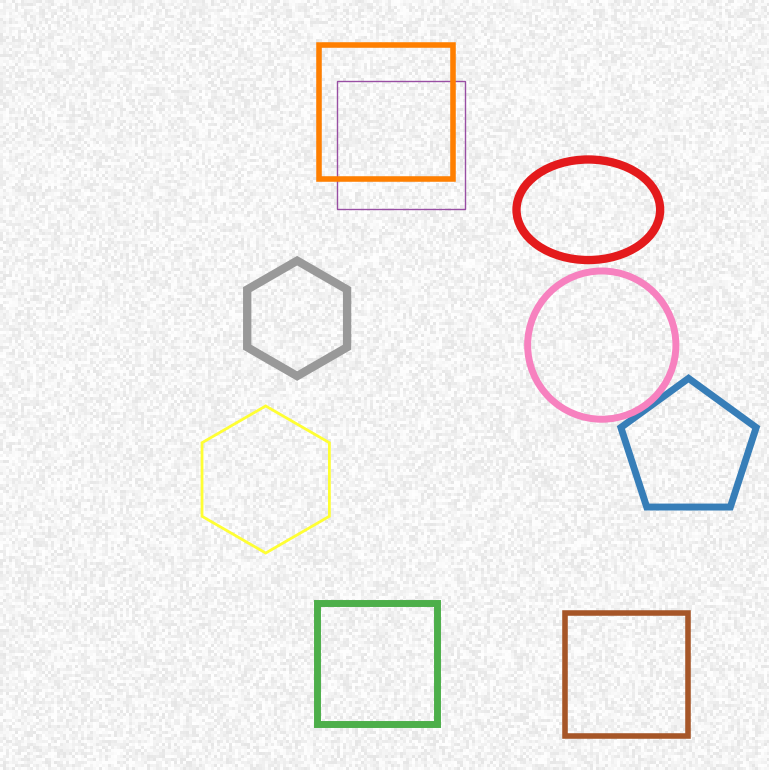[{"shape": "oval", "thickness": 3, "radius": 0.47, "center": [0.764, 0.728]}, {"shape": "pentagon", "thickness": 2.5, "radius": 0.46, "center": [0.894, 0.416]}, {"shape": "square", "thickness": 2.5, "radius": 0.39, "center": [0.489, 0.139]}, {"shape": "square", "thickness": 0.5, "radius": 0.42, "center": [0.521, 0.812]}, {"shape": "square", "thickness": 2, "radius": 0.43, "center": [0.501, 0.855]}, {"shape": "hexagon", "thickness": 1, "radius": 0.48, "center": [0.345, 0.377]}, {"shape": "square", "thickness": 2, "radius": 0.4, "center": [0.814, 0.124]}, {"shape": "circle", "thickness": 2.5, "radius": 0.48, "center": [0.782, 0.552]}, {"shape": "hexagon", "thickness": 3, "radius": 0.37, "center": [0.386, 0.587]}]